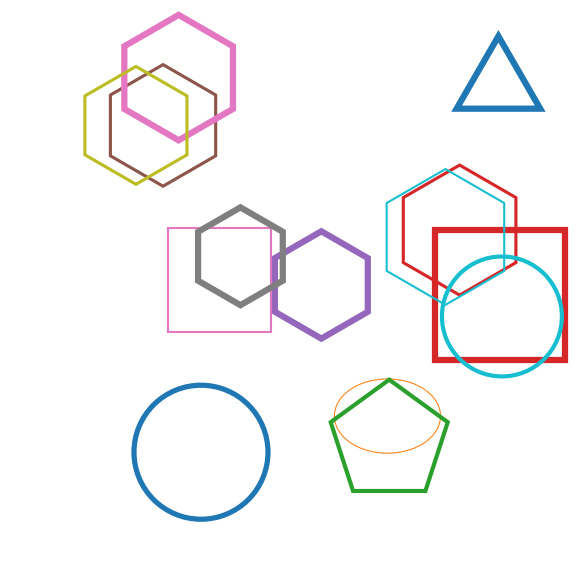[{"shape": "triangle", "thickness": 3, "radius": 0.42, "center": [0.863, 0.853]}, {"shape": "circle", "thickness": 2.5, "radius": 0.58, "center": [0.348, 0.216]}, {"shape": "oval", "thickness": 0.5, "radius": 0.46, "center": [0.671, 0.279]}, {"shape": "pentagon", "thickness": 2, "radius": 0.53, "center": [0.674, 0.235]}, {"shape": "hexagon", "thickness": 1.5, "radius": 0.56, "center": [0.796, 0.601]}, {"shape": "square", "thickness": 3, "radius": 0.56, "center": [0.866, 0.488]}, {"shape": "hexagon", "thickness": 3, "radius": 0.46, "center": [0.556, 0.506]}, {"shape": "hexagon", "thickness": 1.5, "radius": 0.53, "center": [0.282, 0.782]}, {"shape": "square", "thickness": 1, "radius": 0.45, "center": [0.38, 0.514]}, {"shape": "hexagon", "thickness": 3, "radius": 0.54, "center": [0.309, 0.865]}, {"shape": "hexagon", "thickness": 3, "radius": 0.42, "center": [0.416, 0.555]}, {"shape": "hexagon", "thickness": 1.5, "radius": 0.51, "center": [0.235, 0.782]}, {"shape": "circle", "thickness": 2, "radius": 0.52, "center": [0.869, 0.451]}, {"shape": "hexagon", "thickness": 1, "radius": 0.59, "center": [0.771, 0.589]}]